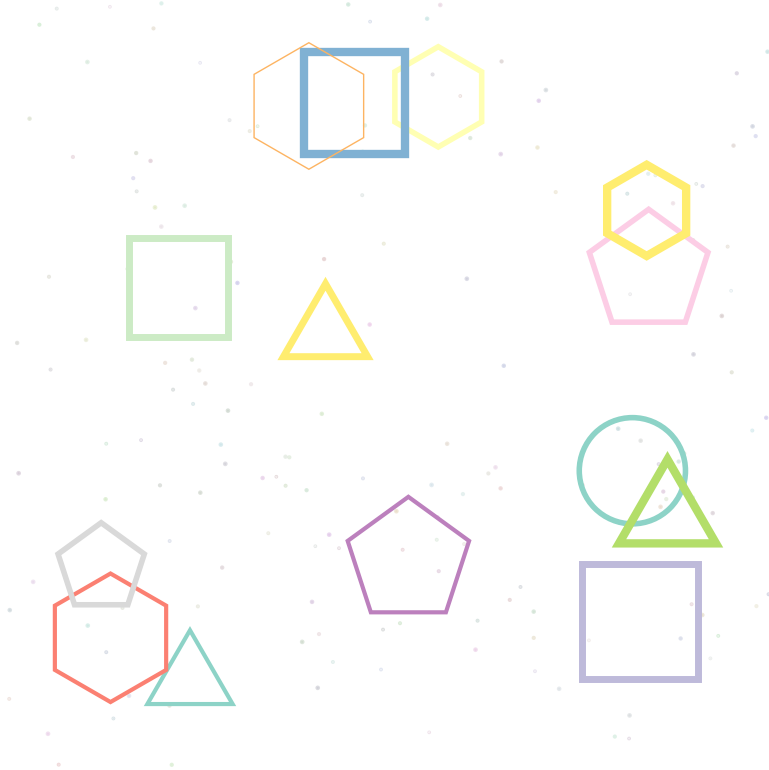[{"shape": "triangle", "thickness": 1.5, "radius": 0.32, "center": [0.247, 0.118]}, {"shape": "circle", "thickness": 2, "radius": 0.34, "center": [0.821, 0.389]}, {"shape": "hexagon", "thickness": 2, "radius": 0.33, "center": [0.569, 0.874]}, {"shape": "square", "thickness": 2.5, "radius": 0.37, "center": [0.831, 0.193]}, {"shape": "hexagon", "thickness": 1.5, "radius": 0.42, "center": [0.144, 0.172]}, {"shape": "square", "thickness": 3, "radius": 0.33, "center": [0.46, 0.867]}, {"shape": "hexagon", "thickness": 0.5, "radius": 0.41, "center": [0.401, 0.862]}, {"shape": "triangle", "thickness": 3, "radius": 0.36, "center": [0.867, 0.331]}, {"shape": "pentagon", "thickness": 2, "radius": 0.4, "center": [0.842, 0.647]}, {"shape": "pentagon", "thickness": 2, "radius": 0.29, "center": [0.131, 0.262]}, {"shape": "pentagon", "thickness": 1.5, "radius": 0.41, "center": [0.53, 0.272]}, {"shape": "square", "thickness": 2.5, "radius": 0.32, "center": [0.232, 0.627]}, {"shape": "triangle", "thickness": 2.5, "radius": 0.32, "center": [0.423, 0.568]}, {"shape": "hexagon", "thickness": 3, "radius": 0.3, "center": [0.84, 0.727]}]